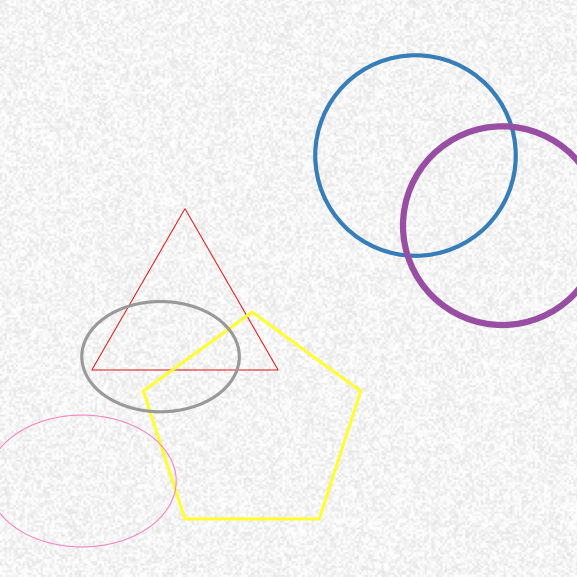[{"shape": "triangle", "thickness": 0.5, "radius": 0.93, "center": [0.32, 0.452]}, {"shape": "circle", "thickness": 2, "radius": 0.87, "center": [0.719, 0.73]}, {"shape": "circle", "thickness": 3, "radius": 0.86, "center": [0.87, 0.608]}, {"shape": "pentagon", "thickness": 1.5, "radius": 0.99, "center": [0.436, 0.261]}, {"shape": "oval", "thickness": 0.5, "radius": 0.82, "center": [0.142, 0.166]}, {"shape": "oval", "thickness": 1.5, "radius": 0.68, "center": [0.278, 0.382]}]